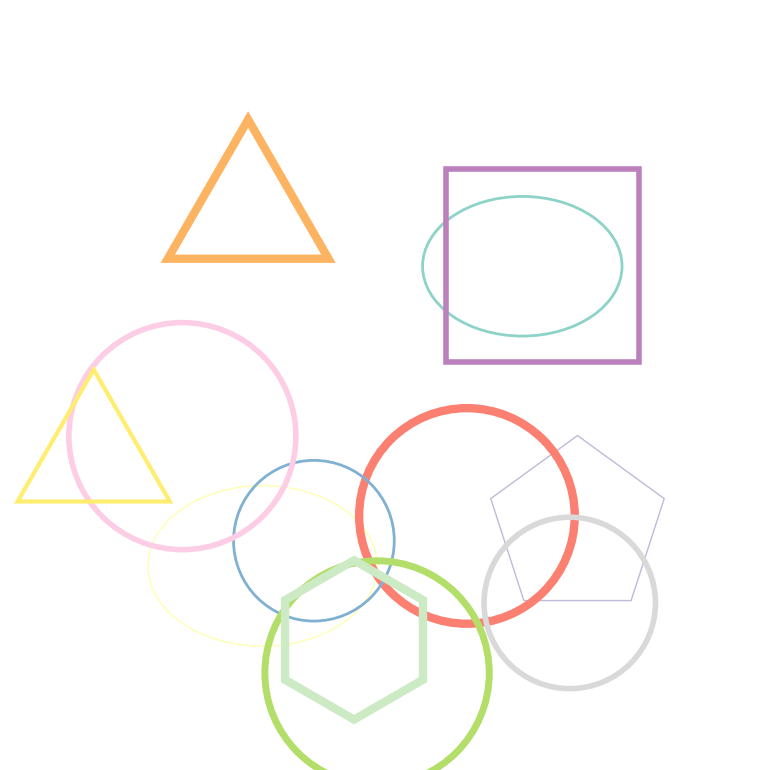[{"shape": "oval", "thickness": 1, "radius": 0.65, "center": [0.678, 0.654]}, {"shape": "oval", "thickness": 0.5, "radius": 0.74, "center": [0.341, 0.265]}, {"shape": "pentagon", "thickness": 0.5, "radius": 0.59, "center": [0.75, 0.316]}, {"shape": "circle", "thickness": 3, "radius": 0.7, "center": [0.606, 0.33]}, {"shape": "circle", "thickness": 1, "radius": 0.52, "center": [0.408, 0.298]}, {"shape": "triangle", "thickness": 3, "radius": 0.6, "center": [0.322, 0.724]}, {"shape": "circle", "thickness": 2.5, "radius": 0.73, "center": [0.49, 0.126]}, {"shape": "circle", "thickness": 2, "radius": 0.74, "center": [0.237, 0.434]}, {"shape": "circle", "thickness": 2, "radius": 0.56, "center": [0.74, 0.217]}, {"shape": "square", "thickness": 2, "radius": 0.63, "center": [0.705, 0.655]}, {"shape": "hexagon", "thickness": 3, "radius": 0.52, "center": [0.46, 0.169]}, {"shape": "triangle", "thickness": 1.5, "radius": 0.57, "center": [0.122, 0.406]}]